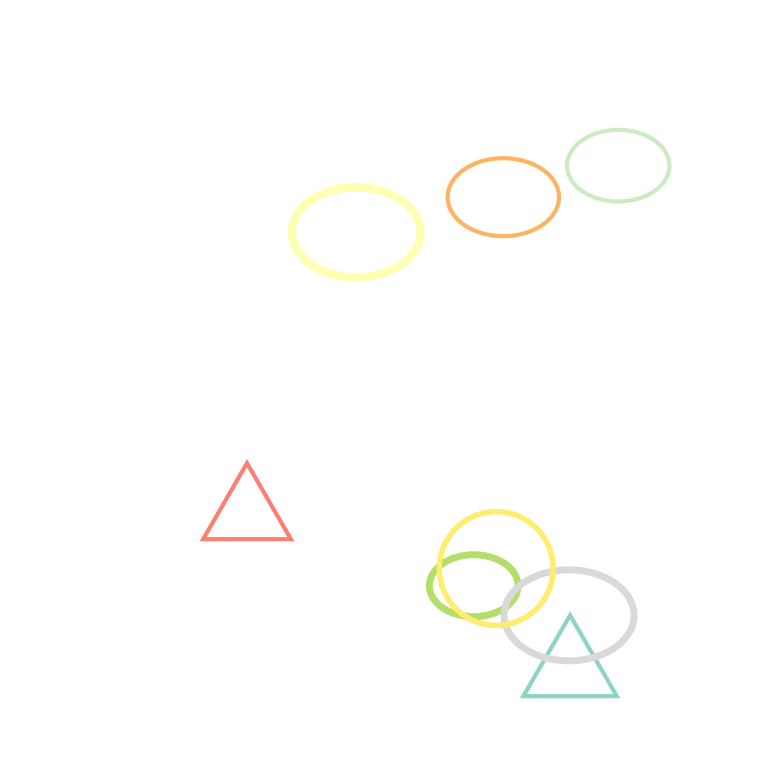[{"shape": "triangle", "thickness": 1.5, "radius": 0.35, "center": [0.74, 0.131]}, {"shape": "oval", "thickness": 3, "radius": 0.42, "center": [0.463, 0.698]}, {"shape": "triangle", "thickness": 1.5, "radius": 0.33, "center": [0.321, 0.333]}, {"shape": "oval", "thickness": 1.5, "radius": 0.36, "center": [0.654, 0.744]}, {"shape": "oval", "thickness": 2.5, "radius": 0.29, "center": [0.615, 0.239]}, {"shape": "oval", "thickness": 2.5, "radius": 0.42, "center": [0.739, 0.201]}, {"shape": "oval", "thickness": 1.5, "radius": 0.33, "center": [0.803, 0.785]}, {"shape": "circle", "thickness": 2, "radius": 0.37, "center": [0.644, 0.262]}]